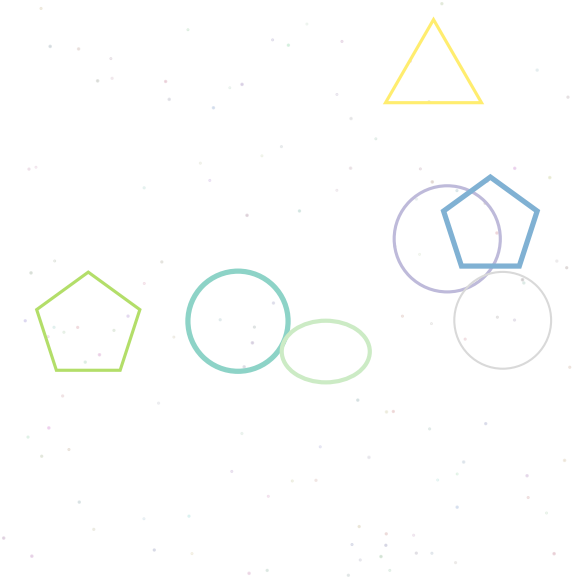[{"shape": "circle", "thickness": 2.5, "radius": 0.43, "center": [0.412, 0.443]}, {"shape": "circle", "thickness": 1.5, "radius": 0.46, "center": [0.774, 0.586]}, {"shape": "pentagon", "thickness": 2.5, "radius": 0.43, "center": [0.849, 0.607]}, {"shape": "pentagon", "thickness": 1.5, "radius": 0.47, "center": [0.153, 0.434]}, {"shape": "circle", "thickness": 1, "radius": 0.42, "center": [0.87, 0.444]}, {"shape": "oval", "thickness": 2, "radius": 0.38, "center": [0.564, 0.39]}, {"shape": "triangle", "thickness": 1.5, "radius": 0.48, "center": [0.751, 0.869]}]